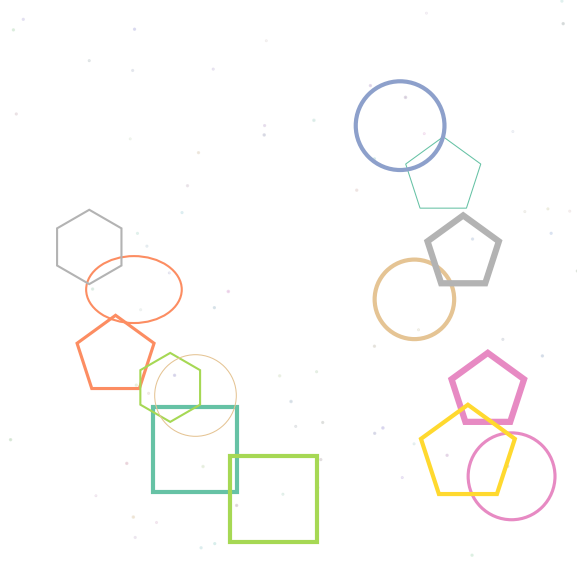[{"shape": "square", "thickness": 2, "radius": 0.37, "center": [0.338, 0.221]}, {"shape": "pentagon", "thickness": 0.5, "radius": 0.34, "center": [0.768, 0.694]}, {"shape": "oval", "thickness": 1, "radius": 0.41, "center": [0.232, 0.498]}, {"shape": "pentagon", "thickness": 1.5, "radius": 0.35, "center": [0.2, 0.383]}, {"shape": "circle", "thickness": 2, "radius": 0.38, "center": [0.693, 0.782]}, {"shape": "circle", "thickness": 1.5, "radius": 0.38, "center": [0.886, 0.174]}, {"shape": "pentagon", "thickness": 3, "radius": 0.33, "center": [0.845, 0.322]}, {"shape": "hexagon", "thickness": 1, "radius": 0.3, "center": [0.295, 0.328]}, {"shape": "square", "thickness": 2, "radius": 0.38, "center": [0.474, 0.135]}, {"shape": "pentagon", "thickness": 2, "radius": 0.43, "center": [0.81, 0.213]}, {"shape": "circle", "thickness": 0.5, "radius": 0.35, "center": [0.339, 0.314]}, {"shape": "circle", "thickness": 2, "radius": 0.34, "center": [0.718, 0.481]}, {"shape": "pentagon", "thickness": 3, "radius": 0.32, "center": [0.802, 0.561]}, {"shape": "hexagon", "thickness": 1, "radius": 0.32, "center": [0.155, 0.572]}]